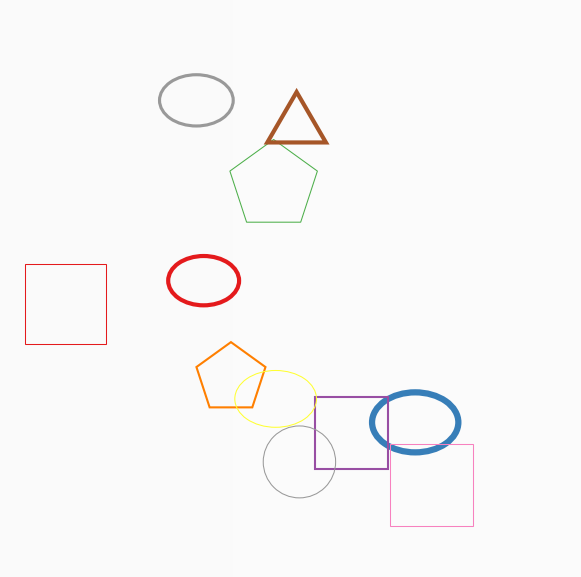[{"shape": "square", "thickness": 0.5, "radius": 0.35, "center": [0.113, 0.473]}, {"shape": "oval", "thickness": 2, "radius": 0.3, "center": [0.35, 0.513]}, {"shape": "oval", "thickness": 3, "radius": 0.37, "center": [0.714, 0.268]}, {"shape": "pentagon", "thickness": 0.5, "radius": 0.4, "center": [0.471, 0.678]}, {"shape": "square", "thickness": 1, "radius": 0.31, "center": [0.604, 0.249]}, {"shape": "pentagon", "thickness": 1, "radius": 0.31, "center": [0.397, 0.344]}, {"shape": "oval", "thickness": 0.5, "radius": 0.35, "center": [0.474, 0.308]}, {"shape": "triangle", "thickness": 2, "radius": 0.29, "center": [0.51, 0.782]}, {"shape": "square", "thickness": 0.5, "radius": 0.36, "center": [0.742, 0.159]}, {"shape": "circle", "thickness": 0.5, "radius": 0.31, "center": [0.515, 0.199]}, {"shape": "oval", "thickness": 1.5, "radius": 0.32, "center": [0.338, 0.825]}]